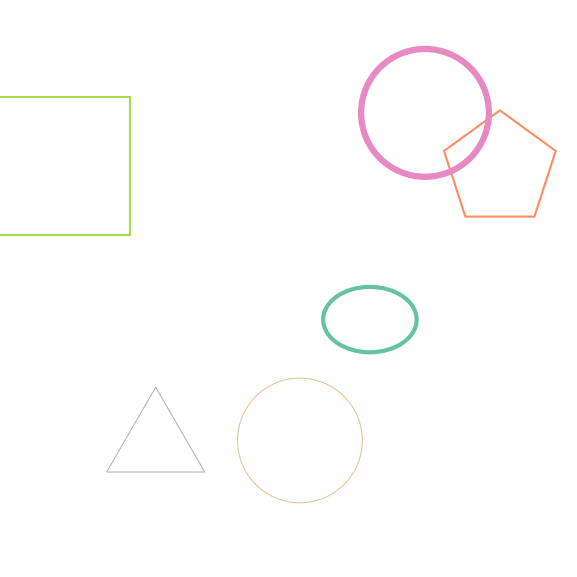[{"shape": "oval", "thickness": 2, "radius": 0.4, "center": [0.641, 0.446]}, {"shape": "pentagon", "thickness": 1, "radius": 0.51, "center": [0.866, 0.706]}, {"shape": "circle", "thickness": 3, "radius": 0.55, "center": [0.736, 0.804]}, {"shape": "square", "thickness": 1, "radius": 0.6, "center": [0.105, 0.712]}, {"shape": "circle", "thickness": 0.5, "radius": 0.54, "center": [0.519, 0.236]}, {"shape": "triangle", "thickness": 0.5, "radius": 0.49, "center": [0.27, 0.231]}]